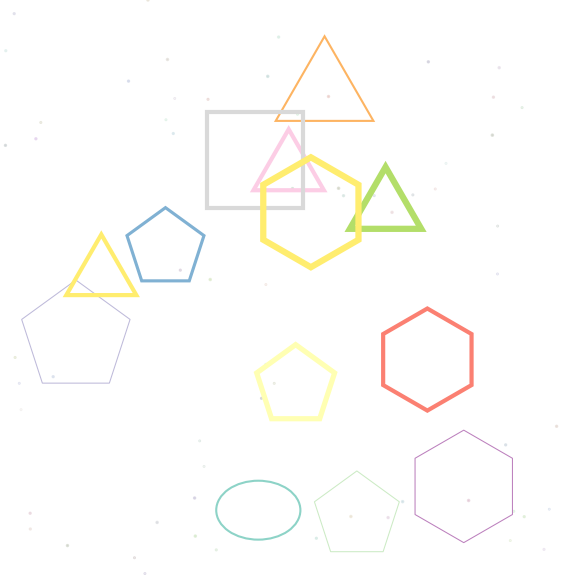[{"shape": "oval", "thickness": 1, "radius": 0.36, "center": [0.447, 0.116]}, {"shape": "pentagon", "thickness": 2.5, "radius": 0.35, "center": [0.512, 0.331]}, {"shape": "pentagon", "thickness": 0.5, "radius": 0.49, "center": [0.131, 0.416]}, {"shape": "hexagon", "thickness": 2, "radius": 0.44, "center": [0.74, 0.377]}, {"shape": "pentagon", "thickness": 1.5, "radius": 0.35, "center": [0.287, 0.569]}, {"shape": "triangle", "thickness": 1, "radius": 0.49, "center": [0.562, 0.839]}, {"shape": "triangle", "thickness": 3, "radius": 0.36, "center": [0.668, 0.639]}, {"shape": "triangle", "thickness": 2, "radius": 0.35, "center": [0.5, 0.705]}, {"shape": "square", "thickness": 2, "radius": 0.42, "center": [0.442, 0.722]}, {"shape": "hexagon", "thickness": 0.5, "radius": 0.49, "center": [0.803, 0.157]}, {"shape": "pentagon", "thickness": 0.5, "radius": 0.39, "center": [0.618, 0.106]}, {"shape": "hexagon", "thickness": 3, "radius": 0.48, "center": [0.538, 0.632]}, {"shape": "triangle", "thickness": 2, "radius": 0.35, "center": [0.175, 0.523]}]